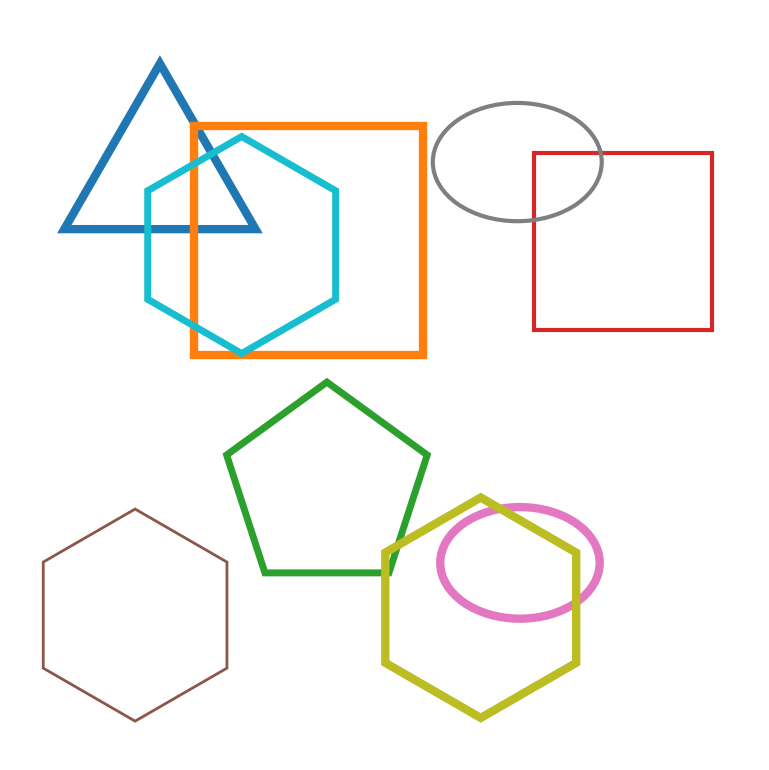[{"shape": "triangle", "thickness": 3, "radius": 0.72, "center": [0.208, 0.774]}, {"shape": "square", "thickness": 3, "radius": 0.74, "center": [0.401, 0.687]}, {"shape": "pentagon", "thickness": 2.5, "radius": 0.68, "center": [0.425, 0.367]}, {"shape": "square", "thickness": 1.5, "radius": 0.58, "center": [0.809, 0.687]}, {"shape": "hexagon", "thickness": 1, "radius": 0.69, "center": [0.175, 0.201]}, {"shape": "oval", "thickness": 3, "radius": 0.52, "center": [0.675, 0.269]}, {"shape": "oval", "thickness": 1.5, "radius": 0.55, "center": [0.672, 0.79]}, {"shape": "hexagon", "thickness": 3, "radius": 0.72, "center": [0.624, 0.211]}, {"shape": "hexagon", "thickness": 2.5, "radius": 0.7, "center": [0.314, 0.682]}]